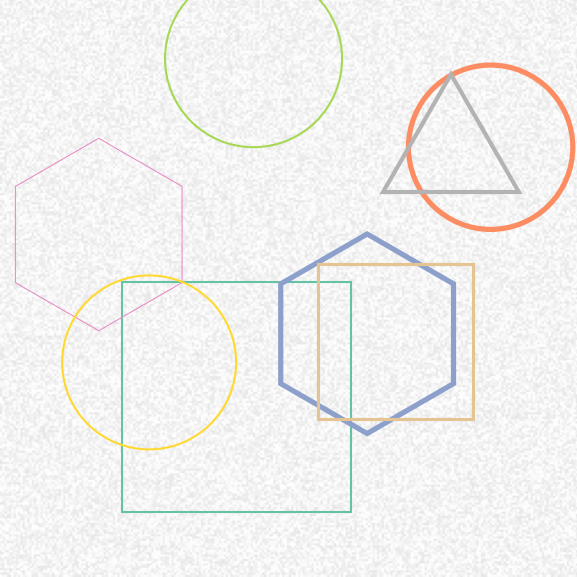[{"shape": "square", "thickness": 1, "radius": 0.99, "center": [0.409, 0.312]}, {"shape": "circle", "thickness": 2.5, "radius": 0.71, "center": [0.85, 0.744]}, {"shape": "hexagon", "thickness": 2.5, "radius": 0.86, "center": [0.636, 0.421]}, {"shape": "hexagon", "thickness": 0.5, "radius": 0.83, "center": [0.171, 0.593]}, {"shape": "circle", "thickness": 1, "radius": 0.77, "center": [0.439, 0.898]}, {"shape": "circle", "thickness": 1, "radius": 0.75, "center": [0.258, 0.372]}, {"shape": "square", "thickness": 1.5, "radius": 0.67, "center": [0.685, 0.408]}, {"shape": "triangle", "thickness": 2, "radius": 0.68, "center": [0.781, 0.735]}]